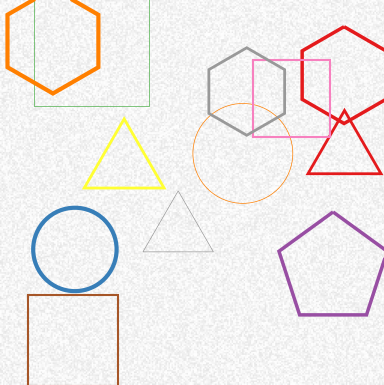[{"shape": "triangle", "thickness": 2, "radius": 0.55, "center": [0.895, 0.604]}, {"shape": "hexagon", "thickness": 2.5, "radius": 0.63, "center": [0.894, 0.805]}, {"shape": "circle", "thickness": 3, "radius": 0.54, "center": [0.195, 0.352]}, {"shape": "square", "thickness": 0.5, "radius": 0.74, "center": [0.238, 0.872]}, {"shape": "pentagon", "thickness": 2.5, "radius": 0.74, "center": [0.865, 0.302]}, {"shape": "hexagon", "thickness": 3, "radius": 0.68, "center": [0.137, 0.893]}, {"shape": "circle", "thickness": 0.5, "radius": 0.65, "center": [0.631, 0.602]}, {"shape": "triangle", "thickness": 2, "radius": 0.6, "center": [0.322, 0.571]}, {"shape": "square", "thickness": 1.5, "radius": 0.59, "center": [0.189, 0.116]}, {"shape": "square", "thickness": 1.5, "radius": 0.5, "center": [0.758, 0.745]}, {"shape": "hexagon", "thickness": 2, "radius": 0.57, "center": [0.641, 0.762]}, {"shape": "triangle", "thickness": 0.5, "radius": 0.53, "center": [0.463, 0.399]}]